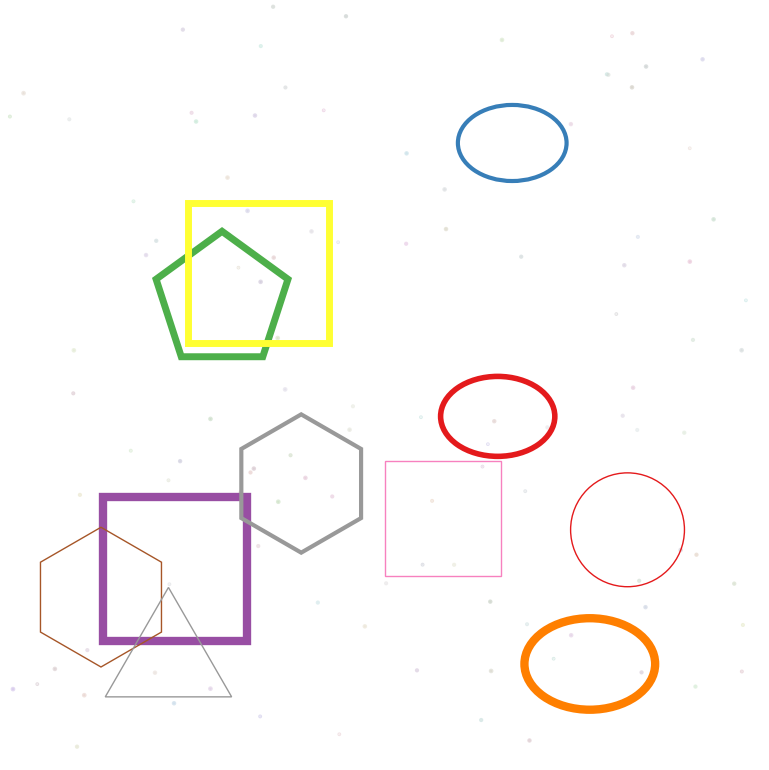[{"shape": "oval", "thickness": 2, "radius": 0.37, "center": [0.646, 0.459]}, {"shape": "circle", "thickness": 0.5, "radius": 0.37, "center": [0.815, 0.312]}, {"shape": "oval", "thickness": 1.5, "radius": 0.35, "center": [0.665, 0.814]}, {"shape": "pentagon", "thickness": 2.5, "radius": 0.45, "center": [0.288, 0.61]}, {"shape": "square", "thickness": 3, "radius": 0.47, "center": [0.227, 0.261]}, {"shape": "oval", "thickness": 3, "radius": 0.42, "center": [0.766, 0.138]}, {"shape": "square", "thickness": 2.5, "radius": 0.46, "center": [0.336, 0.645]}, {"shape": "hexagon", "thickness": 0.5, "radius": 0.45, "center": [0.131, 0.225]}, {"shape": "square", "thickness": 0.5, "radius": 0.38, "center": [0.575, 0.327]}, {"shape": "hexagon", "thickness": 1.5, "radius": 0.45, "center": [0.391, 0.372]}, {"shape": "triangle", "thickness": 0.5, "radius": 0.47, "center": [0.219, 0.142]}]